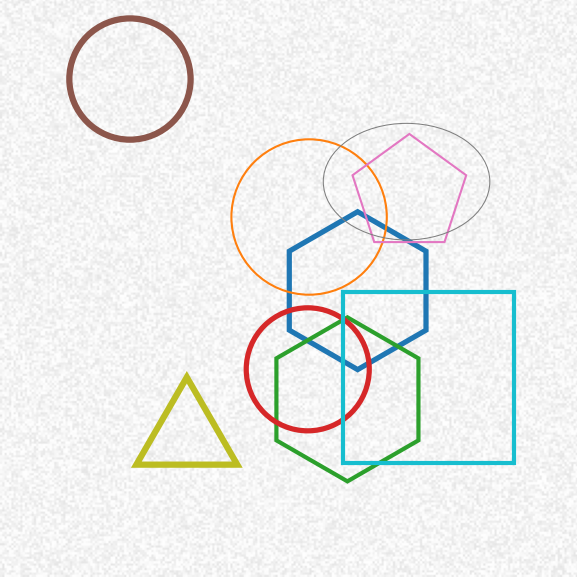[{"shape": "hexagon", "thickness": 2.5, "radius": 0.68, "center": [0.619, 0.496]}, {"shape": "circle", "thickness": 1, "radius": 0.67, "center": [0.535, 0.623]}, {"shape": "hexagon", "thickness": 2, "radius": 0.71, "center": [0.602, 0.308]}, {"shape": "circle", "thickness": 2.5, "radius": 0.53, "center": [0.533, 0.36]}, {"shape": "circle", "thickness": 3, "radius": 0.52, "center": [0.225, 0.862]}, {"shape": "pentagon", "thickness": 1, "radius": 0.52, "center": [0.709, 0.664]}, {"shape": "oval", "thickness": 0.5, "radius": 0.72, "center": [0.704, 0.685]}, {"shape": "triangle", "thickness": 3, "radius": 0.5, "center": [0.323, 0.245]}, {"shape": "square", "thickness": 2, "radius": 0.74, "center": [0.742, 0.346]}]